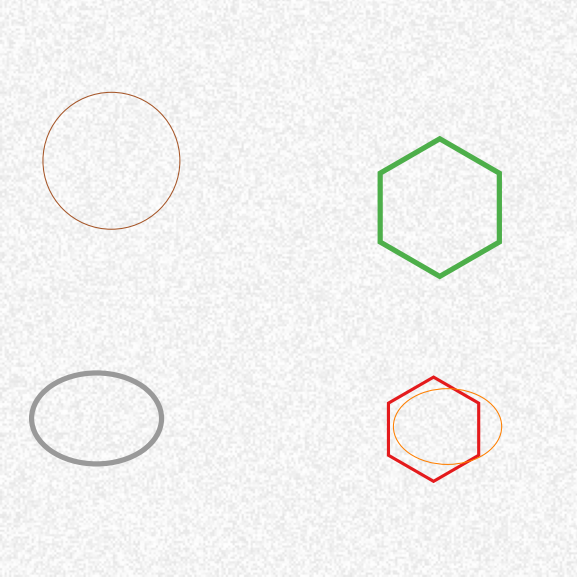[{"shape": "hexagon", "thickness": 1.5, "radius": 0.45, "center": [0.751, 0.256]}, {"shape": "hexagon", "thickness": 2.5, "radius": 0.6, "center": [0.761, 0.64]}, {"shape": "oval", "thickness": 0.5, "radius": 0.47, "center": [0.775, 0.261]}, {"shape": "circle", "thickness": 0.5, "radius": 0.59, "center": [0.193, 0.721]}, {"shape": "oval", "thickness": 2.5, "radius": 0.56, "center": [0.167, 0.275]}]